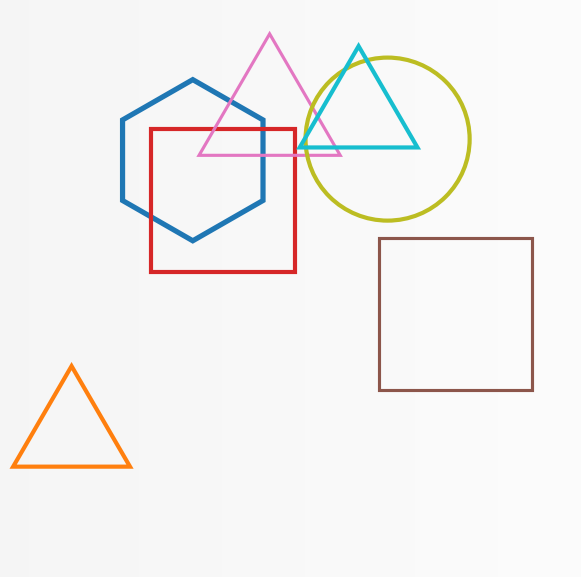[{"shape": "hexagon", "thickness": 2.5, "radius": 0.7, "center": [0.332, 0.722]}, {"shape": "triangle", "thickness": 2, "radius": 0.58, "center": [0.123, 0.249]}, {"shape": "square", "thickness": 2, "radius": 0.62, "center": [0.384, 0.652]}, {"shape": "square", "thickness": 1.5, "radius": 0.66, "center": [0.784, 0.455]}, {"shape": "triangle", "thickness": 1.5, "radius": 0.7, "center": [0.464, 0.8]}, {"shape": "circle", "thickness": 2, "radius": 0.71, "center": [0.667, 0.758]}, {"shape": "triangle", "thickness": 2, "radius": 0.58, "center": [0.617, 0.802]}]